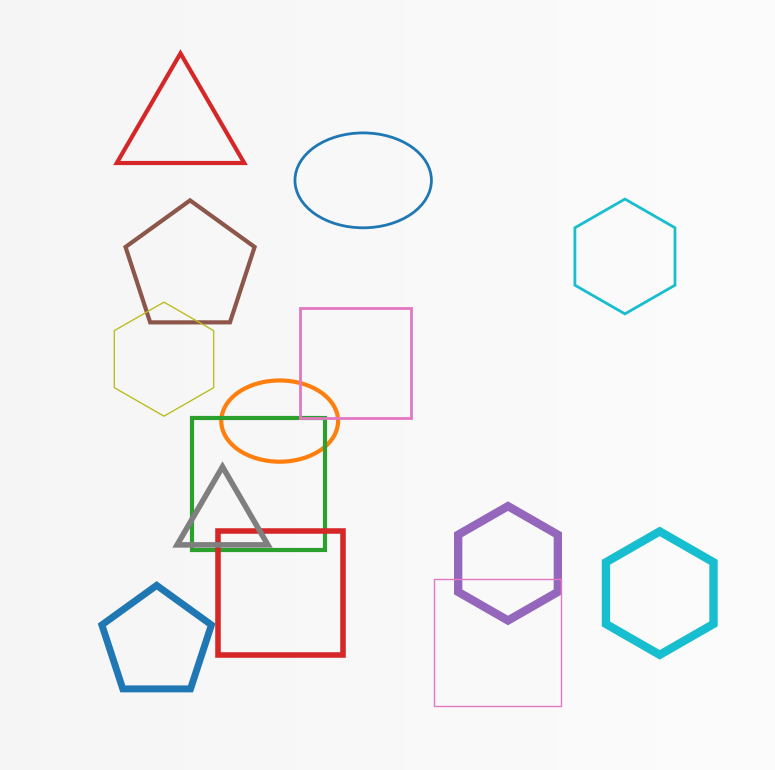[{"shape": "oval", "thickness": 1, "radius": 0.44, "center": [0.469, 0.766]}, {"shape": "pentagon", "thickness": 2.5, "radius": 0.37, "center": [0.202, 0.165]}, {"shape": "oval", "thickness": 1.5, "radius": 0.38, "center": [0.361, 0.453]}, {"shape": "square", "thickness": 1.5, "radius": 0.43, "center": [0.333, 0.371]}, {"shape": "triangle", "thickness": 1.5, "radius": 0.47, "center": [0.233, 0.836]}, {"shape": "square", "thickness": 2, "radius": 0.41, "center": [0.362, 0.23]}, {"shape": "hexagon", "thickness": 3, "radius": 0.37, "center": [0.655, 0.268]}, {"shape": "pentagon", "thickness": 1.5, "radius": 0.44, "center": [0.245, 0.652]}, {"shape": "square", "thickness": 0.5, "radius": 0.41, "center": [0.642, 0.166]}, {"shape": "square", "thickness": 1, "radius": 0.36, "center": [0.459, 0.528]}, {"shape": "triangle", "thickness": 2, "radius": 0.34, "center": [0.287, 0.326]}, {"shape": "hexagon", "thickness": 0.5, "radius": 0.37, "center": [0.212, 0.534]}, {"shape": "hexagon", "thickness": 1, "radius": 0.37, "center": [0.806, 0.667]}, {"shape": "hexagon", "thickness": 3, "radius": 0.4, "center": [0.851, 0.23]}]